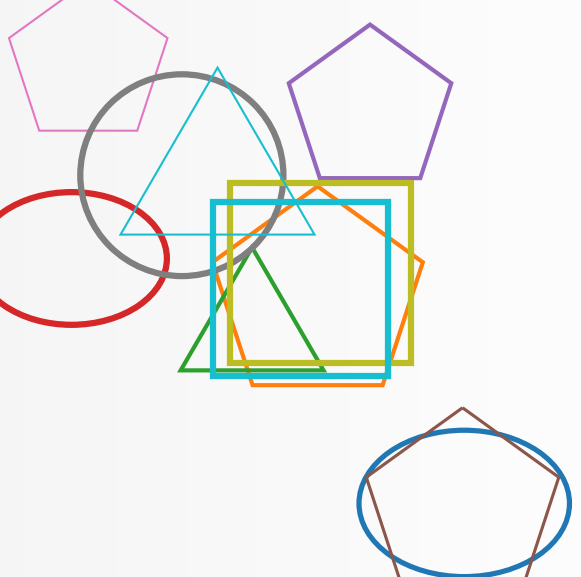[{"shape": "oval", "thickness": 2.5, "radius": 0.91, "center": [0.799, 0.127]}, {"shape": "pentagon", "thickness": 2, "radius": 0.95, "center": [0.546, 0.486]}, {"shape": "triangle", "thickness": 2, "radius": 0.71, "center": [0.434, 0.429]}, {"shape": "oval", "thickness": 3, "radius": 0.82, "center": [0.123, 0.552]}, {"shape": "pentagon", "thickness": 2, "radius": 0.73, "center": [0.637, 0.81]}, {"shape": "pentagon", "thickness": 1.5, "radius": 0.87, "center": [0.796, 0.119]}, {"shape": "pentagon", "thickness": 1, "radius": 0.72, "center": [0.152, 0.889]}, {"shape": "circle", "thickness": 3, "radius": 0.87, "center": [0.313, 0.696]}, {"shape": "square", "thickness": 3, "radius": 0.78, "center": [0.551, 0.526]}, {"shape": "triangle", "thickness": 1, "radius": 0.96, "center": [0.374, 0.689]}, {"shape": "square", "thickness": 3, "radius": 0.75, "center": [0.516, 0.499]}]